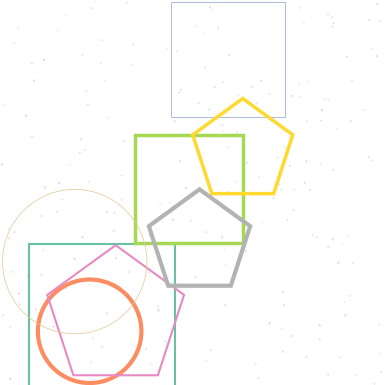[{"shape": "square", "thickness": 1.5, "radius": 0.95, "center": [0.265, 0.176]}, {"shape": "circle", "thickness": 3, "radius": 0.67, "center": [0.233, 0.14]}, {"shape": "square", "thickness": 0.5, "radius": 0.75, "center": [0.592, 0.845]}, {"shape": "pentagon", "thickness": 1.5, "radius": 0.93, "center": [0.3, 0.176]}, {"shape": "square", "thickness": 2.5, "radius": 0.7, "center": [0.49, 0.509]}, {"shape": "pentagon", "thickness": 2.5, "radius": 0.68, "center": [0.631, 0.608]}, {"shape": "circle", "thickness": 0.5, "radius": 0.94, "center": [0.194, 0.321]}, {"shape": "pentagon", "thickness": 3, "radius": 0.69, "center": [0.518, 0.37]}]